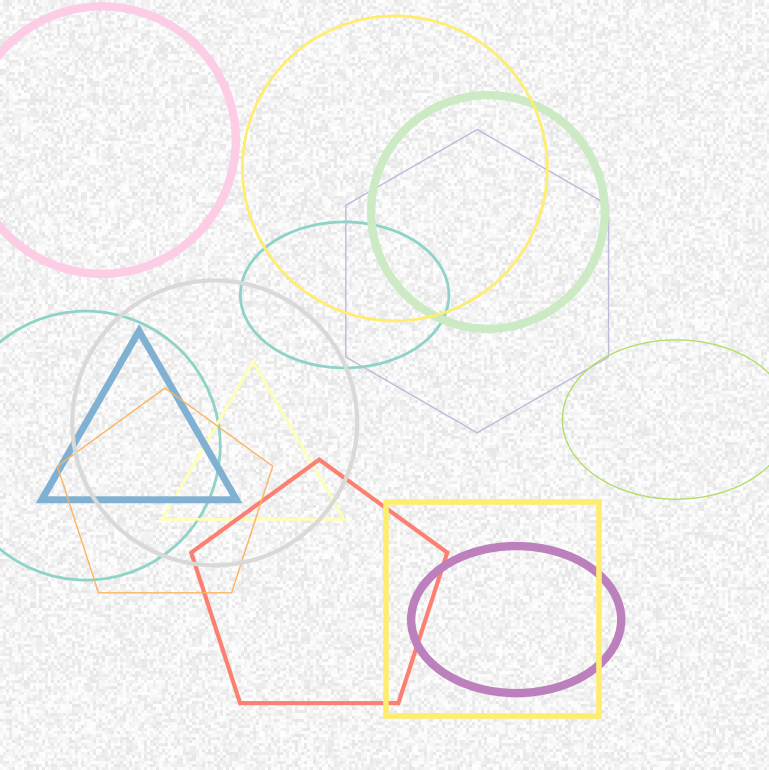[{"shape": "oval", "thickness": 1, "radius": 0.68, "center": [0.448, 0.617]}, {"shape": "circle", "thickness": 1, "radius": 0.87, "center": [0.111, 0.421]}, {"shape": "triangle", "thickness": 1, "radius": 0.68, "center": [0.329, 0.394]}, {"shape": "hexagon", "thickness": 0.5, "radius": 0.99, "center": [0.62, 0.635]}, {"shape": "pentagon", "thickness": 1.5, "radius": 0.87, "center": [0.415, 0.228]}, {"shape": "triangle", "thickness": 2.5, "radius": 0.73, "center": [0.181, 0.424]}, {"shape": "pentagon", "thickness": 0.5, "radius": 0.74, "center": [0.214, 0.349]}, {"shape": "oval", "thickness": 0.5, "radius": 0.74, "center": [0.878, 0.455]}, {"shape": "circle", "thickness": 3, "radius": 0.87, "center": [0.132, 0.818]}, {"shape": "circle", "thickness": 1.5, "radius": 0.93, "center": [0.279, 0.451]}, {"shape": "oval", "thickness": 3, "radius": 0.68, "center": [0.67, 0.195]}, {"shape": "circle", "thickness": 3, "radius": 0.76, "center": [0.634, 0.725]}, {"shape": "circle", "thickness": 1, "radius": 0.99, "center": [0.513, 0.781]}, {"shape": "square", "thickness": 2, "radius": 0.69, "center": [0.64, 0.209]}]